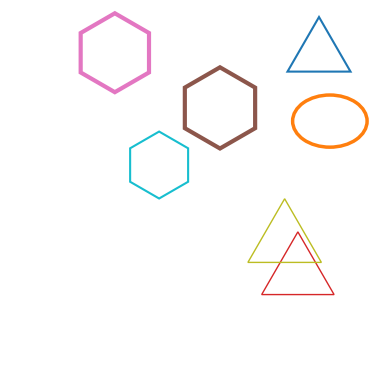[{"shape": "triangle", "thickness": 1.5, "radius": 0.47, "center": [0.829, 0.861]}, {"shape": "oval", "thickness": 2.5, "radius": 0.48, "center": [0.857, 0.685]}, {"shape": "triangle", "thickness": 1, "radius": 0.54, "center": [0.774, 0.289]}, {"shape": "hexagon", "thickness": 3, "radius": 0.53, "center": [0.571, 0.72]}, {"shape": "hexagon", "thickness": 3, "radius": 0.51, "center": [0.298, 0.863]}, {"shape": "triangle", "thickness": 1, "radius": 0.55, "center": [0.739, 0.374]}, {"shape": "hexagon", "thickness": 1.5, "radius": 0.43, "center": [0.413, 0.571]}]